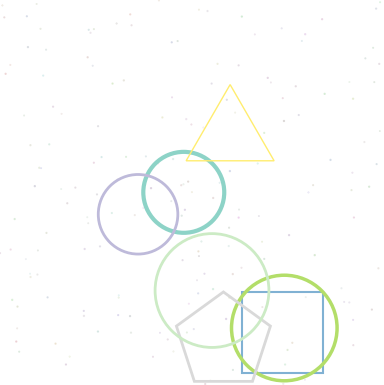[{"shape": "circle", "thickness": 3, "radius": 0.53, "center": [0.477, 0.5]}, {"shape": "circle", "thickness": 2, "radius": 0.52, "center": [0.359, 0.443]}, {"shape": "square", "thickness": 1.5, "radius": 0.53, "center": [0.734, 0.137]}, {"shape": "circle", "thickness": 2.5, "radius": 0.69, "center": [0.738, 0.148]}, {"shape": "pentagon", "thickness": 2, "radius": 0.64, "center": [0.58, 0.113]}, {"shape": "circle", "thickness": 2, "radius": 0.74, "center": [0.551, 0.245]}, {"shape": "triangle", "thickness": 1, "radius": 0.66, "center": [0.598, 0.648]}]